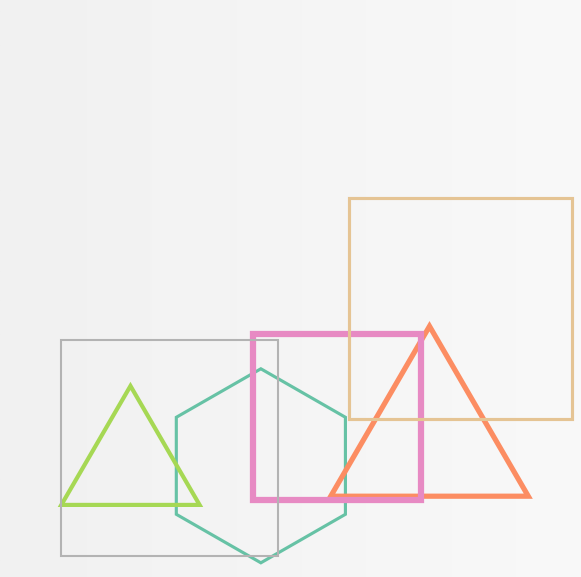[{"shape": "hexagon", "thickness": 1.5, "radius": 0.84, "center": [0.449, 0.193]}, {"shape": "triangle", "thickness": 2.5, "radius": 0.98, "center": [0.739, 0.238]}, {"shape": "square", "thickness": 3, "radius": 0.72, "center": [0.581, 0.277]}, {"shape": "triangle", "thickness": 2, "radius": 0.69, "center": [0.224, 0.194]}, {"shape": "square", "thickness": 1.5, "radius": 0.96, "center": [0.792, 0.465]}, {"shape": "square", "thickness": 1, "radius": 0.94, "center": [0.292, 0.223]}]